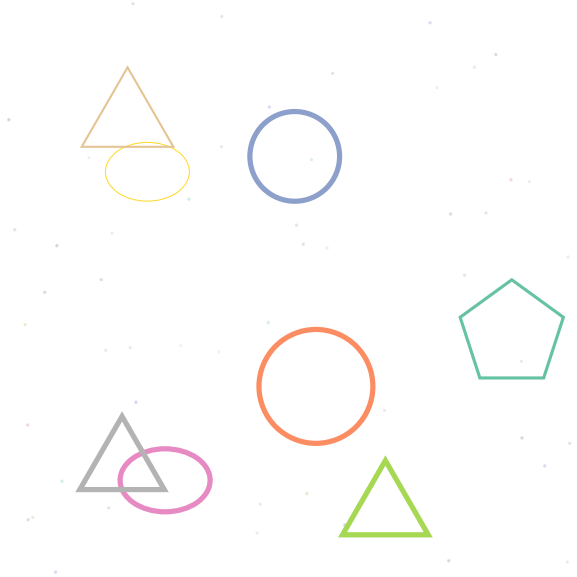[{"shape": "pentagon", "thickness": 1.5, "radius": 0.47, "center": [0.886, 0.421]}, {"shape": "circle", "thickness": 2.5, "radius": 0.49, "center": [0.547, 0.33]}, {"shape": "circle", "thickness": 2.5, "radius": 0.39, "center": [0.51, 0.728]}, {"shape": "oval", "thickness": 2.5, "radius": 0.39, "center": [0.286, 0.167]}, {"shape": "triangle", "thickness": 2.5, "radius": 0.43, "center": [0.667, 0.116]}, {"shape": "oval", "thickness": 0.5, "radius": 0.36, "center": [0.255, 0.702]}, {"shape": "triangle", "thickness": 1, "radius": 0.46, "center": [0.221, 0.791]}, {"shape": "triangle", "thickness": 2.5, "radius": 0.42, "center": [0.211, 0.194]}]